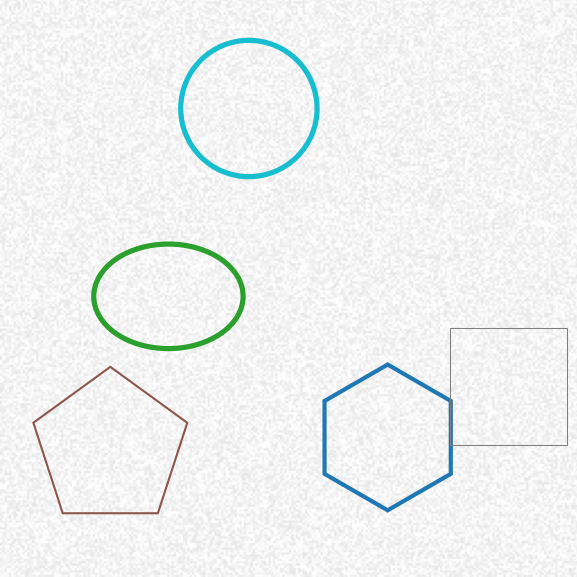[{"shape": "hexagon", "thickness": 2, "radius": 0.63, "center": [0.671, 0.242]}, {"shape": "oval", "thickness": 2.5, "radius": 0.65, "center": [0.292, 0.486]}, {"shape": "pentagon", "thickness": 1, "radius": 0.7, "center": [0.191, 0.224]}, {"shape": "square", "thickness": 0.5, "radius": 0.5, "center": [0.881, 0.33]}, {"shape": "circle", "thickness": 2.5, "radius": 0.59, "center": [0.431, 0.811]}]